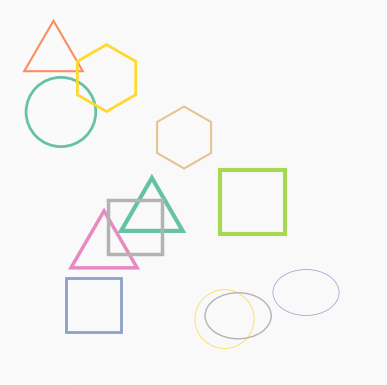[{"shape": "triangle", "thickness": 3, "radius": 0.46, "center": [0.392, 0.446]}, {"shape": "circle", "thickness": 2, "radius": 0.45, "center": [0.157, 0.709]}, {"shape": "triangle", "thickness": 1.5, "radius": 0.44, "center": [0.138, 0.859]}, {"shape": "square", "thickness": 2, "radius": 0.35, "center": [0.241, 0.209]}, {"shape": "oval", "thickness": 0.5, "radius": 0.43, "center": [0.79, 0.24]}, {"shape": "triangle", "thickness": 2.5, "radius": 0.49, "center": [0.268, 0.354]}, {"shape": "square", "thickness": 3, "radius": 0.42, "center": [0.652, 0.475]}, {"shape": "circle", "thickness": 0.5, "radius": 0.38, "center": [0.579, 0.171]}, {"shape": "hexagon", "thickness": 2, "radius": 0.43, "center": [0.275, 0.797]}, {"shape": "hexagon", "thickness": 1.5, "radius": 0.4, "center": [0.475, 0.643]}, {"shape": "oval", "thickness": 1, "radius": 0.43, "center": [0.615, 0.18]}, {"shape": "square", "thickness": 2.5, "radius": 0.35, "center": [0.349, 0.411]}]